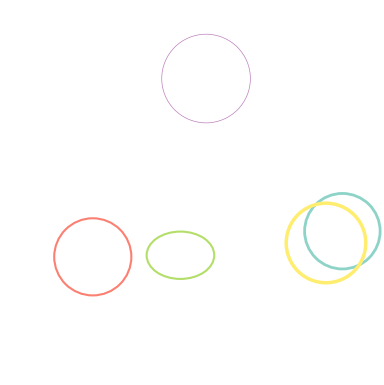[{"shape": "circle", "thickness": 2, "radius": 0.49, "center": [0.889, 0.399]}, {"shape": "circle", "thickness": 1.5, "radius": 0.5, "center": [0.241, 0.333]}, {"shape": "oval", "thickness": 1.5, "radius": 0.44, "center": [0.469, 0.337]}, {"shape": "circle", "thickness": 0.5, "radius": 0.58, "center": [0.535, 0.796]}, {"shape": "circle", "thickness": 2.5, "radius": 0.52, "center": [0.847, 0.369]}]